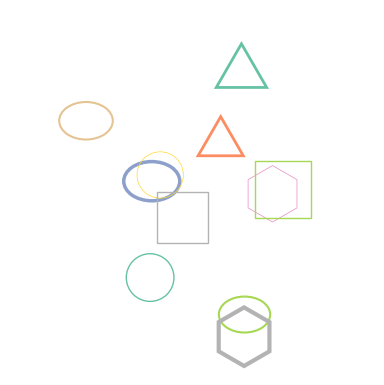[{"shape": "circle", "thickness": 1, "radius": 0.31, "center": [0.39, 0.279]}, {"shape": "triangle", "thickness": 2, "radius": 0.38, "center": [0.627, 0.811]}, {"shape": "triangle", "thickness": 2, "radius": 0.34, "center": [0.573, 0.629]}, {"shape": "oval", "thickness": 2.5, "radius": 0.36, "center": [0.394, 0.529]}, {"shape": "hexagon", "thickness": 0.5, "radius": 0.37, "center": [0.708, 0.497]}, {"shape": "square", "thickness": 1, "radius": 0.37, "center": [0.734, 0.508]}, {"shape": "oval", "thickness": 1.5, "radius": 0.33, "center": [0.635, 0.183]}, {"shape": "circle", "thickness": 0.5, "radius": 0.3, "center": [0.416, 0.546]}, {"shape": "oval", "thickness": 1.5, "radius": 0.35, "center": [0.223, 0.686]}, {"shape": "square", "thickness": 1, "radius": 0.33, "center": [0.475, 0.434]}, {"shape": "hexagon", "thickness": 3, "radius": 0.38, "center": [0.634, 0.125]}]